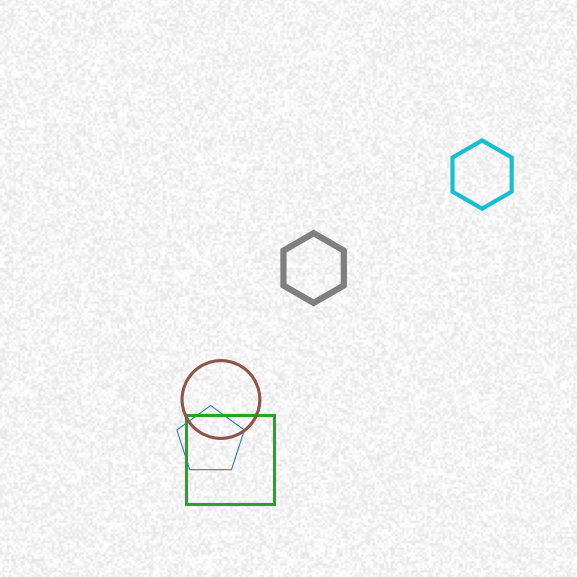[{"shape": "pentagon", "thickness": 0.5, "radius": 0.31, "center": [0.365, 0.236]}, {"shape": "square", "thickness": 1.5, "radius": 0.38, "center": [0.398, 0.203]}, {"shape": "circle", "thickness": 1.5, "radius": 0.34, "center": [0.383, 0.307]}, {"shape": "hexagon", "thickness": 3, "radius": 0.3, "center": [0.543, 0.535]}, {"shape": "hexagon", "thickness": 2, "radius": 0.3, "center": [0.835, 0.697]}]